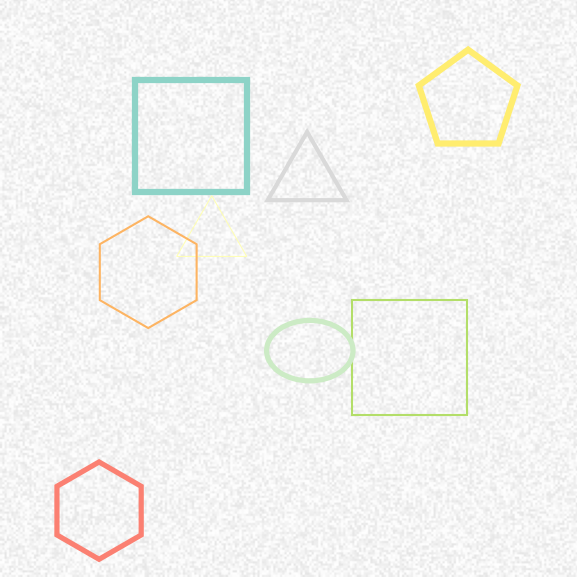[{"shape": "square", "thickness": 3, "radius": 0.48, "center": [0.331, 0.764]}, {"shape": "triangle", "thickness": 0.5, "radius": 0.35, "center": [0.367, 0.59]}, {"shape": "hexagon", "thickness": 2.5, "radius": 0.42, "center": [0.172, 0.115]}, {"shape": "hexagon", "thickness": 1, "radius": 0.48, "center": [0.257, 0.528]}, {"shape": "square", "thickness": 1, "radius": 0.5, "center": [0.709, 0.381]}, {"shape": "triangle", "thickness": 2, "radius": 0.39, "center": [0.532, 0.692]}, {"shape": "oval", "thickness": 2.5, "radius": 0.37, "center": [0.536, 0.392]}, {"shape": "pentagon", "thickness": 3, "radius": 0.45, "center": [0.811, 0.823]}]